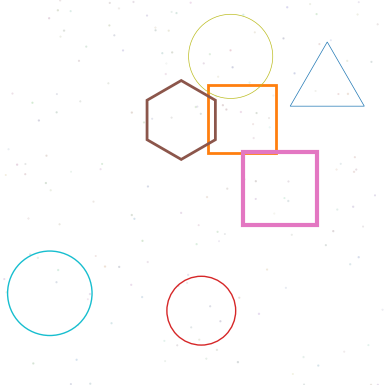[{"shape": "triangle", "thickness": 0.5, "radius": 0.56, "center": [0.85, 0.78]}, {"shape": "square", "thickness": 2, "radius": 0.44, "center": [0.628, 0.692]}, {"shape": "circle", "thickness": 1, "radius": 0.45, "center": [0.523, 0.193]}, {"shape": "hexagon", "thickness": 2, "radius": 0.51, "center": [0.471, 0.688]}, {"shape": "square", "thickness": 3, "radius": 0.48, "center": [0.727, 0.51]}, {"shape": "circle", "thickness": 0.5, "radius": 0.55, "center": [0.599, 0.854]}, {"shape": "circle", "thickness": 1, "radius": 0.55, "center": [0.129, 0.238]}]